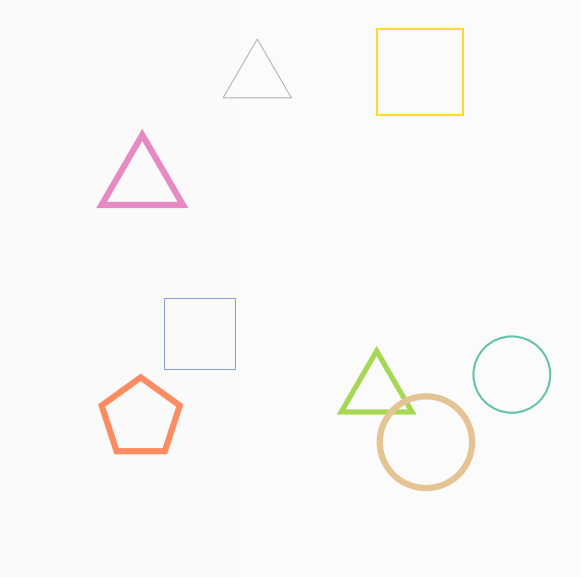[{"shape": "circle", "thickness": 1, "radius": 0.33, "center": [0.881, 0.35]}, {"shape": "pentagon", "thickness": 3, "radius": 0.35, "center": [0.242, 0.275]}, {"shape": "square", "thickness": 0.5, "radius": 0.31, "center": [0.343, 0.421]}, {"shape": "triangle", "thickness": 3, "radius": 0.4, "center": [0.245, 0.685]}, {"shape": "triangle", "thickness": 2.5, "radius": 0.35, "center": [0.648, 0.321]}, {"shape": "square", "thickness": 1, "radius": 0.37, "center": [0.723, 0.874]}, {"shape": "circle", "thickness": 3, "radius": 0.4, "center": [0.733, 0.233]}, {"shape": "triangle", "thickness": 0.5, "radius": 0.34, "center": [0.443, 0.864]}]